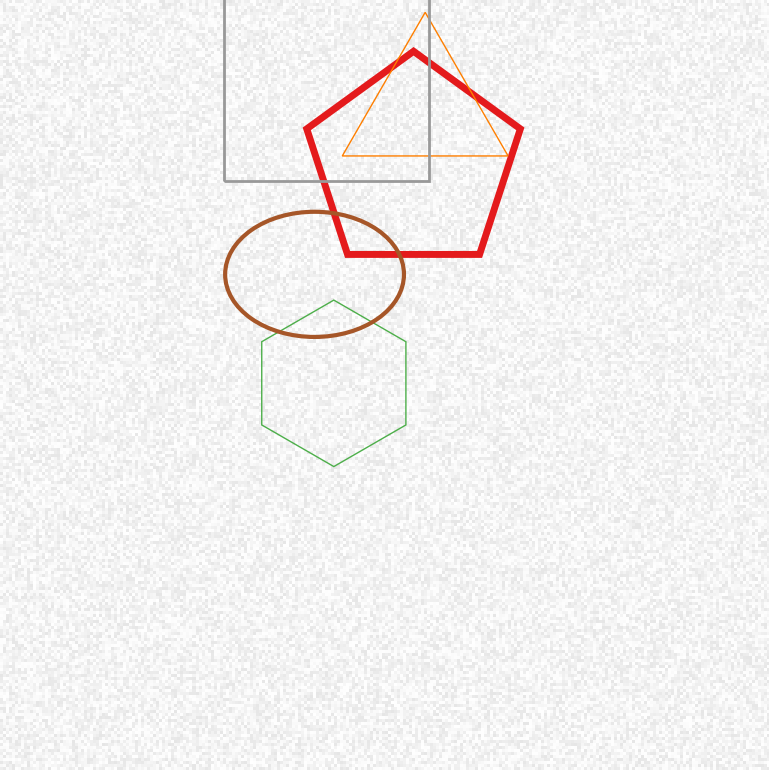[{"shape": "pentagon", "thickness": 2.5, "radius": 0.73, "center": [0.537, 0.788]}, {"shape": "hexagon", "thickness": 0.5, "radius": 0.54, "center": [0.434, 0.502]}, {"shape": "triangle", "thickness": 0.5, "radius": 0.62, "center": [0.552, 0.86]}, {"shape": "oval", "thickness": 1.5, "radius": 0.58, "center": [0.409, 0.644]}, {"shape": "square", "thickness": 1, "radius": 0.66, "center": [0.424, 0.898]}]